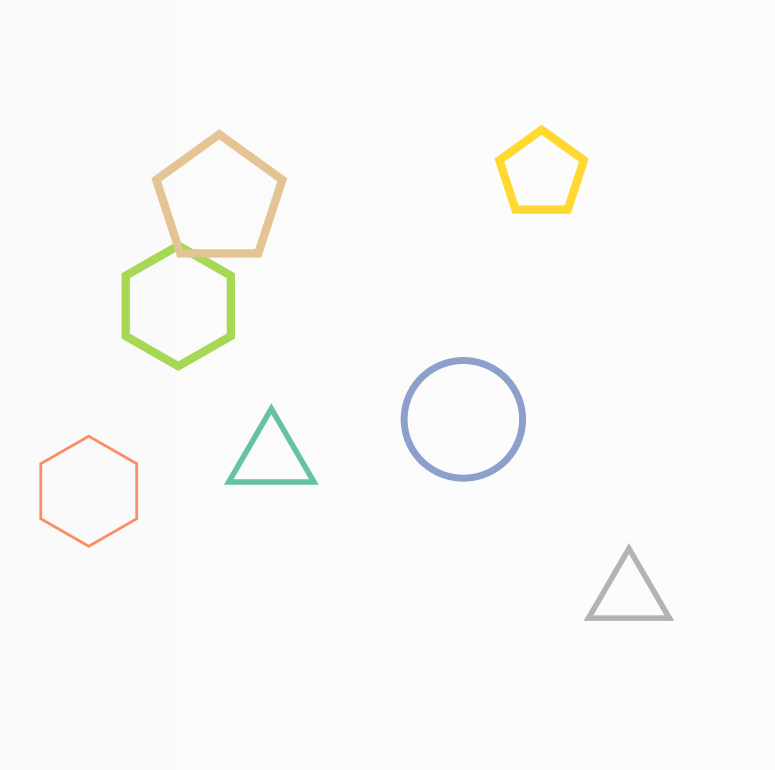[{"shape": "triangle", "thickness": 2, "radius": 0.32, "center": [0.35, 0.406]}, {"shape": "hexagon", "thickness": 1, "radius": 0.36, "center": [0.115, 0.362]}, {"shape": "circle", "thickness": 2.5, "radius": 0.38, "center": [0.598, 0.455]}, {"shape": "hexagon", "thickness": 3, "radius": 0.39, "center": [0.23, 0.603]}, {"shape": "pentagon", "thickness": 3, "radius": 0.29, "center": [0.699, 0.774]}, {"shape": "pentagon", "thickness": 3, "radius": 0.43, "center": [0.283, 0.74]}, {"shape": "triangle", "thickness": 2, "radius": 0.3, "center": [0.812, 0.227]}]